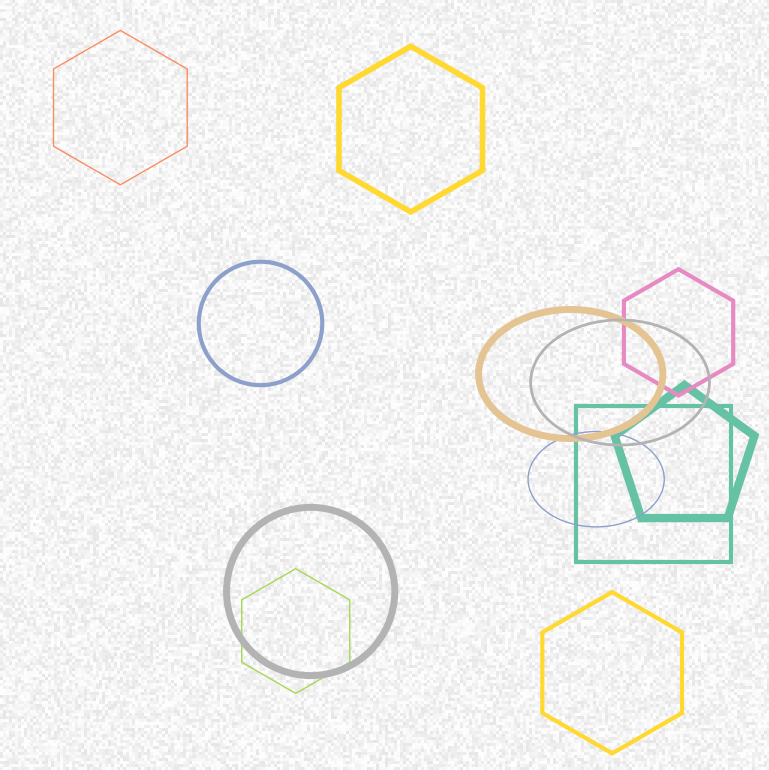[{"shape": "pentagon", "thickness": 3, "radius": 0.48, "center": [0.889, 0.404]}, {"shape": "square", "thickness": 1.5, "radius": 0.5, "center": [0.849, 0.371]}, {"shape": "hexagon", "thickness": 0.5, "radius": 0.5, "center": [0.156, 0.86]}, {"shape": "oval", "thickness": 0.5, "radius": 0.44, "center": [0.774, 0.378]}, {"shape": "circle", "thickness": 1.5, "radius": 0.4, "center": [0.338, 0.58]}, {"shape": "hexagon", "thickness": 1.5, "radius": 0.41, "center": [0.881, 0.568]}, {"shape": "hexagon", "thickness": 0.5, "radius": 0.4, "center": [0.384, 0.18]}, {"shape": "hexagon", "thickness": 2, "radius": 0.54, "center": [0.533, 0.832]}, {"shape": "hexagon", "thickness": 1.5, "radius": 0.52, "center": [0.795, 0.126]}, {"shape": "oval", "thickness": 2.5, "radius": 0.6, "center": [0.741, 0.514]}, {"shape": "oval", "thickness": 1, "radius": 0.58, "center": [0.805, 0.503]}, {"shape": "circle", "thickness": 2.5, "radius": 0.55, "center": [0.403, 0.232]}]